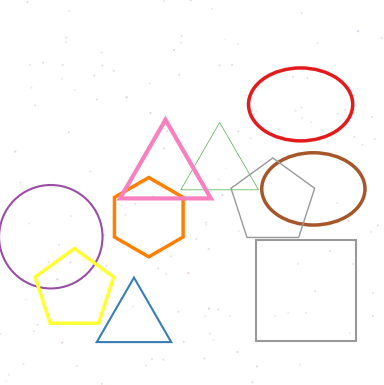[{"shape": "oval", "thickness": 2.5, "radius": 0.68, "center": [0.781, 0.729]}, {"shape": "triangle", "thickness": 1.5, "radius": 0.56, "center": [0.348, 0.167]}, {"shape": "triangle", "thickness": 0.5, "radius": 0.58, "center": [0.571, 0.565]}, {"shape": "circle", "thickness": 1.5, "radius": 0.67, "center": [0.132, 0.385]}, {"shape": "hexagon", "thickness": 2.5, "radius": 0.51, "center": [0.386, 0.436]}, {"shape": "pentagon", "thickness": 2.5, "radius": 0.54, "center": [0.193, 0.247]}, {"shape": "oval", "thickness": 2.5, "radius": 0.67, "center": [0.814, 0.509]}, {"shape": "triangle", "thickness": 3, "radius": 0.68, "center": [0.43, 0.553]}, {"shape": "pentagon", "thickness": 1, "radius": 0.57, "center": [0.709, 0.476]}, {"shape": "square", "thickness": 1.5, "radius": 0.65, "center": [0.795, 0.245]}]